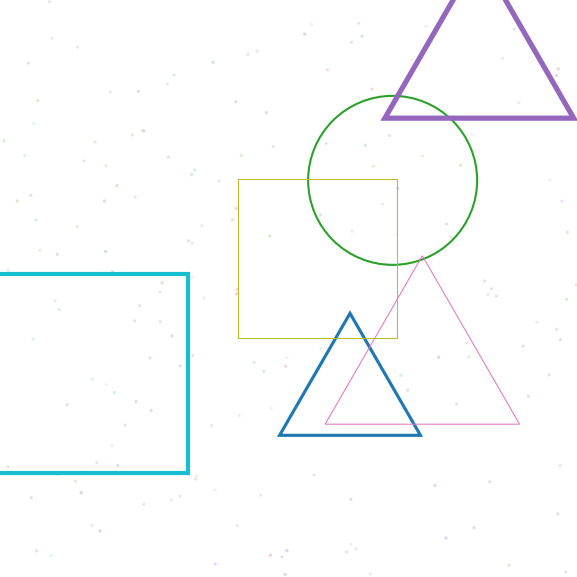[{"shape": "triangle", "thickness": 1.5, "radius": 0.7, "center": [0.606, 0.316]}, {"shape": "circle", "thickness": 1, "radius": 0.73, "center": [0.68, 0.687]}, {"shape": "triangle", "thickness": 2.5, "radius": 0.94, "center": [0.83, 0.889]}, {"shape": "triangle", "thickness": 0.5, "radius": 0.97, "center": [0.731, 0.362]}, {"shape": "square", "thickness": 0.5, "radius": 0.69, "center": [0.55, 0.551]}, {"shape": "square", "thickness": 2, "radius": 0.86, "center": [0.154, 0.353]}]